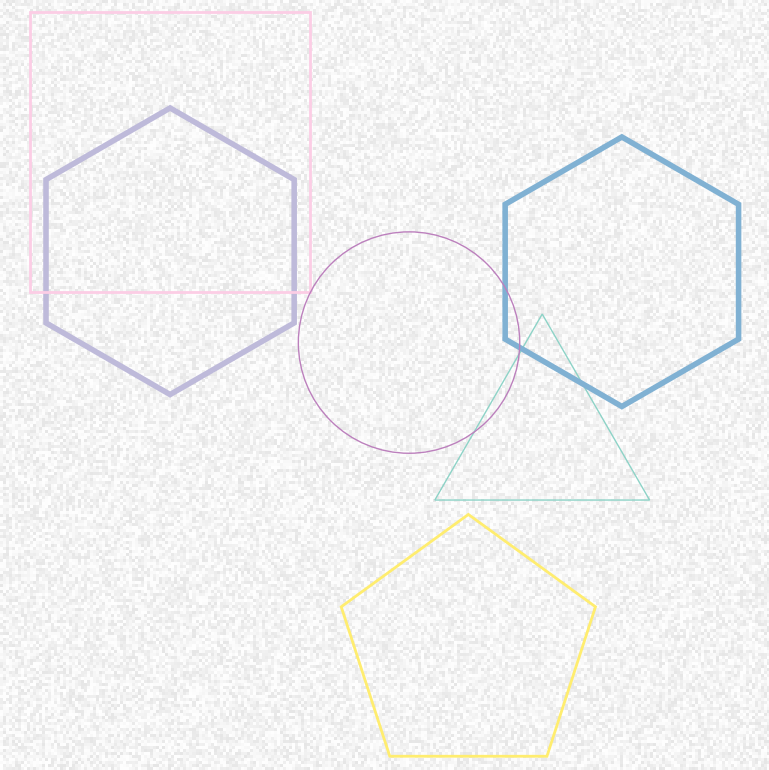[{"shape": "triangle", "thickness": 0.5, "radius": 0.81, "center": [0.704, 0.431]}, {"shape": "hexagon", "thickness": 2, "radius": 0.93, "center": [0.221, 0.674]}, {"shape": "hexagon", "thickness": 2, "radius": 0.88, "center": [0.808, 0.647]}, {"shape": "square", "thickness": 1, "radius": 0.91, "center": [0.221, 0.802]}, {"shape": "circle", "thickness": 0.5, "radius": 0.72, "center": [0.531, 0.555]}, {"shape": "pentagon", "thickness": 1, "radius": 0.87, "center": [0.608, 0.158]}]